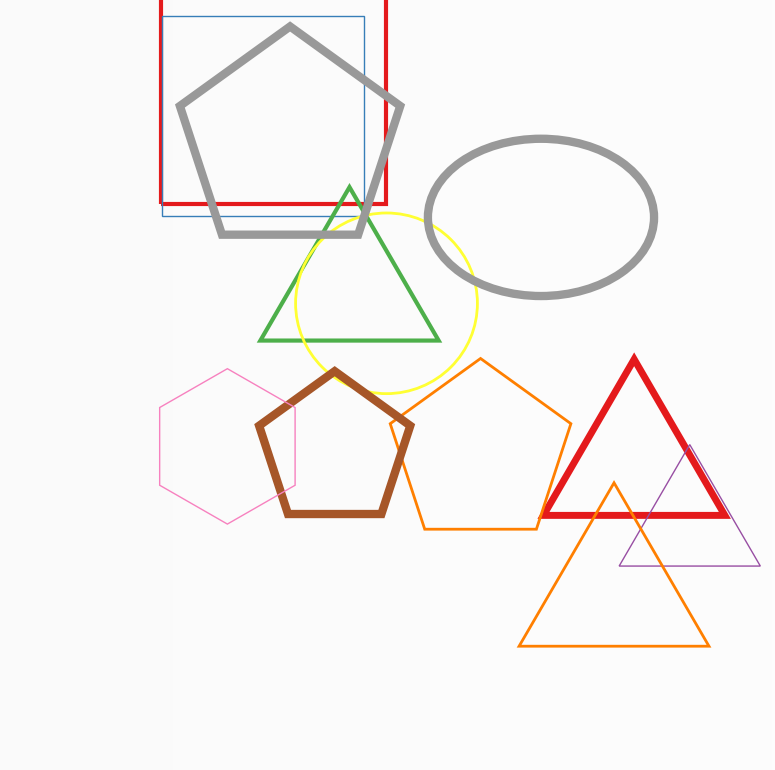[{"shape": "square", "thickness": 1.5, "radius": 0.73, "center": [0.353, 0.88]}, {"shape": "triangle", "thickness": 2.5, "radius": 0.68, "center": [0.818, 0.398]}, {"shape": "square", "thickness": 0.5, "radius": 0.65, "center": [0.34, 0.85]}, {"shape": "triangle", "thickness": 1.5, "radius": 0.66, "center": [0.451, 0.624]}, {"shape": "triangle", "thickness": 0.5, "radius": 0.53, "center": [0.89, 0.317]}, {"shape": "triangle", "thickness": 1, "radius": 0.71, "center": [0.792, 0.232]}, {"shape": "pentagon", "thickness": 1, "radius": 0.61, "center": [0.62, 0.412]}, {"shape": "circle", "thickness": 1, "radius": 0.59, "center": [0.499, 0.606]}, {"shape": "pentagon", "thickness": 3, "radius": 0.51, "center": [0.432, 0.415]}, {"shape": "hexagon", "thickness": 0.5, "radius": 0.5, "center": [0.293, 0.42]}, {"shape": "pentagon", "thickness": 3, "radius": 0.75, "center": [0.374, 0.816]}, {"shape": "oval", "thickness": 3, "radius": 0.73, "center": [0.698, 0.718]}]